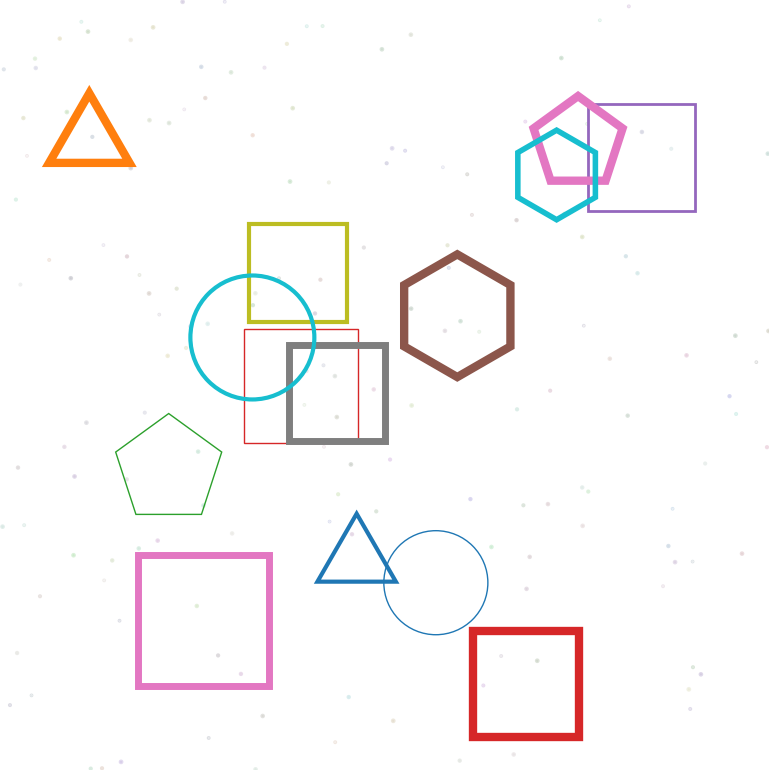[{"shape": "triangle", "thickness": 1.5, "radius": 0.29, "center": [0.463, 0.274]}, {"shape": "circle", "thickness": 0.5, "radius": 0.34, "center": [0.566, 0.243]}, {"shape": "triangle", "thickness": 3, "radius": 0.3, "center": [0.116, 0.819]}, {"shape": "pentagon", "thickness": 0.5, "radius": 0.36, "center": [0.219, 0.391]}, {"shape": "square", "thickness": 3, "radius": 0.34, "center": [0.683, 0.112]}, {"shape": "square", "thickness": 0.5, "radius": 0.37, "center": [0.391, 0.499]}, {"shape": "square", "thickness": 1, "radius": 0.35, "center": [0.833, 0.796]}, {"shape": "hexagon", "thickness": 3, "radius": 0.4, "center": [0.594, 0.59]}, {"shape": "square", "thickness": 2.5, "radius": 0.43, "center": [0.265, 0.194]}, {"shape": "pentagon", "thickness": 3, "radius": 0.3, "center": [0.751, 0.814]}, {"shape": "square", "thickness": 2.5, "radius": 0.31, "center": [0.438, 0.49]}, {"shape": "square", "thickness": 1.5, "radius": 0.32, "center": [0.387, 0.645]}, {"shape": "circle", "thickness": 1.5, "radius": 0.4, "center": [0.328, 0.562]}, {"shape": "hexagon", "thickness": 2, "radius": 0.29, "center": [0.723, 0.773]}]